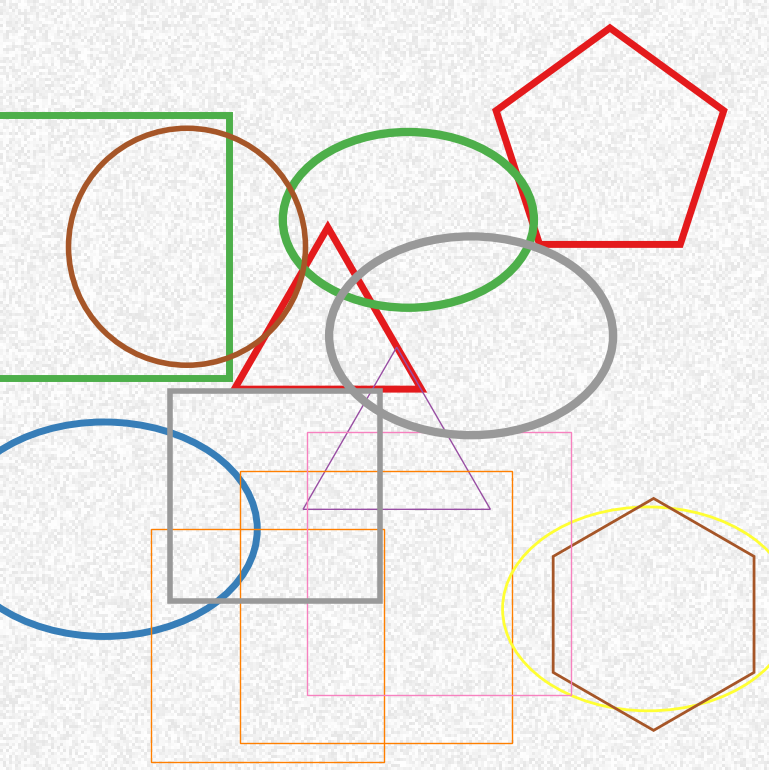[{"shape": "pentagon", "thickness": 2.5, "radius": 0.78, "center": [0.792, 0.808]}, {"shape": "triangle", "thickness": 2.5, "radius": 0.7, "center": [0.426, 0.565]}, {"shape": "oval", "thickness": 2.5, "radius": 0.99, "center": [0.135, 0.313]}, {"shape": "square", "thickness": 2.5, "radius": 0.85, "center": [0.126, 0.68]}, {"shape": "oval", "thickness": 3, "radius": 0.82, "center": [0.53, 0.714]}, {"shape": "triangle", "thickness": 0.5, "radius": 0.7, "center": [0.515, 0.409]}, {"shape": "square", "thickness": 0.5, "radius": 0.88, "center": [0.488, 0.212]}, {"shape": "square", "thickness": 0.5, "radius": 0.76, "center": [0.347, 0.161]}, {"shape": "oval", "thickness": 1, "radius": 0.95, "center": [0.842, 0.209]}, {"shape": "circle", "thickness": 2, "radius": 0.77, "center": [0.243, 0.68]}, {"shape": "hexagon", "thickness": 1, "radius": 0.75, "center": [0.849, 0.202]}, {"shape": "square", "thickness": 0.5, "radius": 0.86, "center": [0.57, 0.268]}, {"shape": "square", "thickness": 2, "radius": 0.68, "center": [0.358, 0.356]}, {"shape": "oval", "thickness": 3, "radius": 0.92, "center": [0.612, 0.564]}]